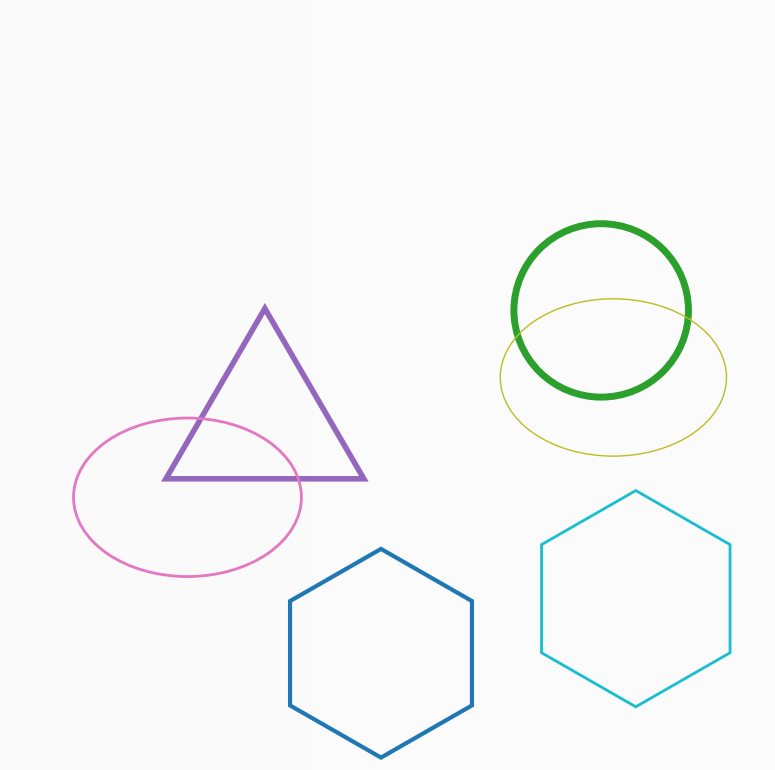[{"shape": "hexagon", "thickness": 1.5, "radius": 0.68, "center": [0.492, 0.152]}, {"shape": "circle", "thickness": 2.5, "radius": 0.56, "center": [0.776, 0.597]}, {"shape": "triangle", "thickness": 2, "radius": 0.74, "center": [0.342, 0.452]}, {"shape": "oval", "thickness": 1, "radius": 0.74, "center": [0.242, 0.354]}, {"shape": "oval", "thickness": 0.5, "radius": 0.73, "center": [0.791, 0.51]}, {"shape": "hexagon", "thickness": 1, "radius": 0.7, "center": [0.82, 0.222]}]